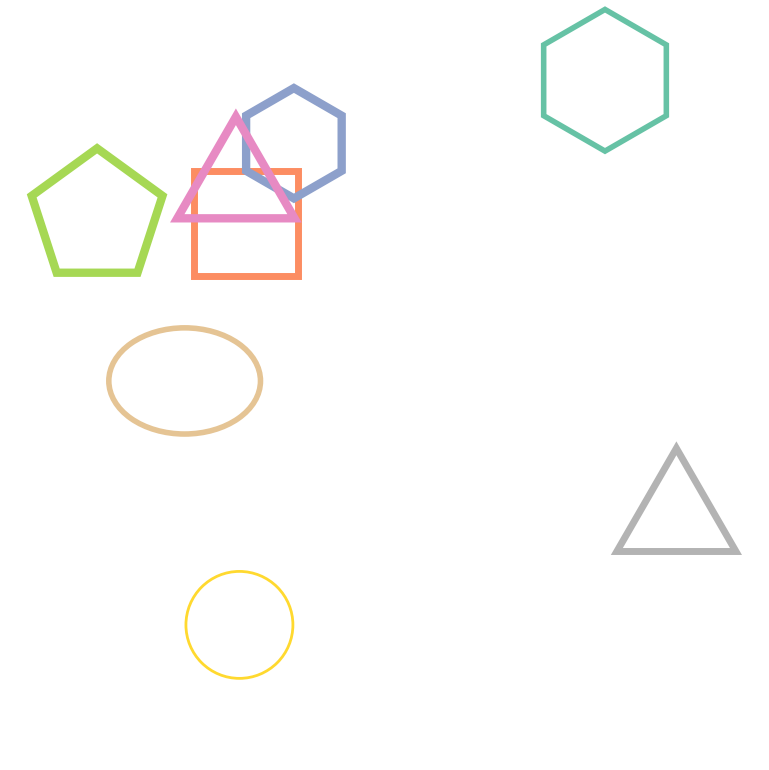[{"shape": "hexagon", "thickness": 2, "radius": 0.46, "center": [0.786, 0.896]}, {"shape": "square", "thickness": 2.5, "radius": 0.34, "center": [0.32, 0.71]}, {"shape": "hexagon", "thickness": 3, "radius": 0.36, "center": [0.382, 0.814]}, {"shape": "triangle", "thickness": 3, "radius": 0.44, "center": [0.306, 0.76]}, {"shape": "pentagon", "thickness": 3, "radius": 0.45, "center": [0.126, 0.718]}, {"shape": "circle", "thickness": 1, "radius": 0.35, "center": [0.311, 0.188]}, {"shape": "oval", "thickness": 2, "radius": 0.49, "center": [0.24, 0.505]}, {"shape": "triangle", "thickness": 2.5, "radius": 0.45, "center": [0.878, 0.328]}]